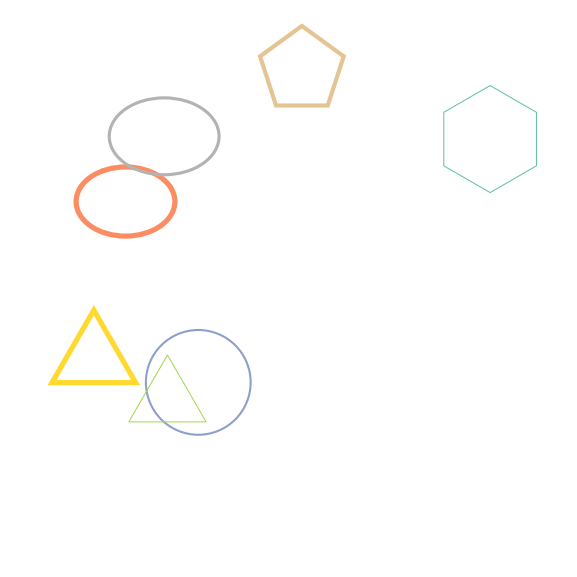[{"shape": "hexagon", "thickness": 0.5, "radius": 0.46, "center": [0.849, 0.758]}, {"shape": "oval", "thickness": 2.5, "radius": 0.43, "center": [0.217, 0.65]}, {"shape": "circle", "thickness": 1, "radius": 0.45, "center": [0.343, 0.337]}, {"shape": "triangle", "thickness": 0.5, "radius": 0.39, "center": [0.29, 0.307]}, {"shape": "triangle", "thickness": 2.5, "radius": 0.42, "center": [0.162, 0.378]}, {"shape": "pentagon", "thickness": 2, "radius": 0.38, "center": [0.523, 0.878]}, {"shape": "oval", "thickness": 1.5, "radius": 0.48, "center": [0.284, 0.763]}]